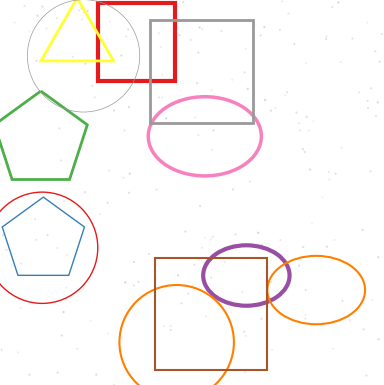[{"shape": "square", "thickness": 3, "radius": 0.5, "center": [0.354, 0.891]}, {"shape": "circle", "thickness": 1, "radius": 0.72, "center": [0.109, 0.356]}, {"shape": "pentagon", "thickness": 1, "radius": 0.56, "center": [0.113, 0.376]}, {"shape": "pentagon", "thickness": 2, "radius": 0.63, "center": [0.106, 0.636]}, {"shape": "oval", "thickness": 3, "radius": 0.56, "center": [0.64, 0.284]}, {"shape": "oval", "thickness": 1.5, "radius": 0.63, "center": [0.821, 0.247]}, {"shape": "circle", "thickness": 1.5, "radius": 0.74, "center": [0.459, 0.111]}, {"shape": "triangle", "thickness": 2, "radius": 0.55, "center": [0.201, 0.896]}, {"shape": "square", "thickness": 1.5, "radius": 0.73, "center": [0.548, 0.185]}, {"shape": "oval", "thickness": 2.5, "radius": 0.73, "center": [0.532, 0.646]}, {"shape": "circle", "thickness": 0.5, "radius": 0.73, "center": [0.217, 0.855]}, {"shape": "square", "thickness": 2, "radius": 0.67, "center": [0.523, 0.814]}]